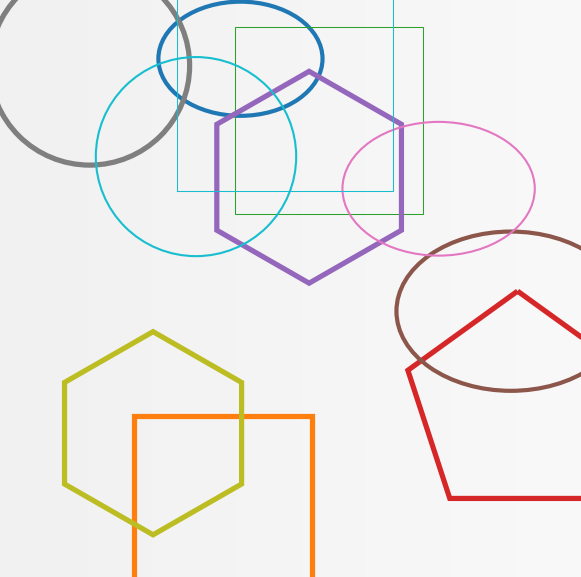[{"shape": "oval", "thickness": 2, "radius": 0.71, "center": [0.414, 0.897]}, {"shape": "square", "thickness": 2.5, "radius": 0.77, "center": [0.384, 0.126]}, {"shape": "square", "thickness": 0.5, "radius": 0.81, "center": [0.566, 0.79]}, {"shape": "pentagon", "thickness": 2.5, "radius": 0.99, "center": [0.89, 0.297]}, {"shape": "hexagon", "thickness": 2.5, "radius": 0.92, "center": [0.532, 0.692]}, {"shape": "oval", "thickness": 2, "radius": 0.98, "center": [0.879, 0.46]}, {"shape": "oval", "thickness": 1, "radius": 0.83, "center": [0.755, 0.672]}, {"shape": "circle", "thickness": 2.5, "radius": 0.86, "center": [0.154, 0.885]}, {"shape": "hexagon", "thickness": 2.5, "radius": 0.88, "center": [0.263, 0.249]}, {"shape": "circle", "thickness": 1, "radius": 0.86, "center": [0.337, 0.728]}, {"shape": "square", "thickness": 0.5, "radius": 0.93, "center": [0.49, 0.854]}]